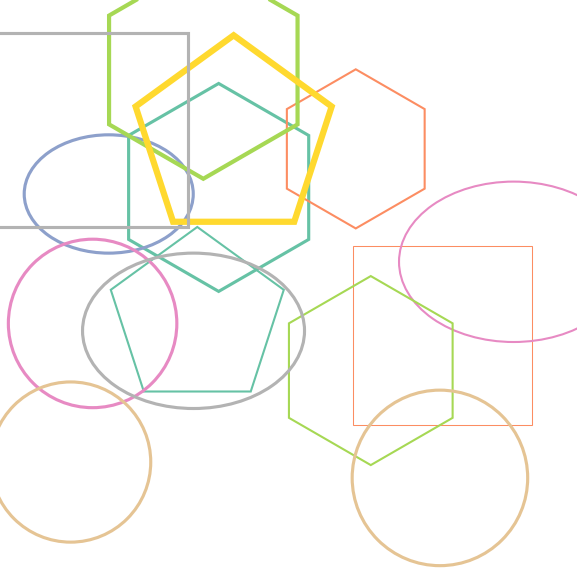[{"shape": "hexagon", "thickness": 1.5, "radius": 0.9, "center": [0.379, 0.675]}, {"shape": "pentagon", "thickness": 1, "radius": 0.79, "center": [0.342, 0.449]}, {"shape": "square", "thickness": 0.5, "radius": 0.77, "center": [0.766, 0.418]}, {"shape": "hexagon", "thickness": 1, "radius": 0.69, "center": [0.616, 0.741]}, {"shape": "oval", "thickness": 1.5, "radius": 0.73, "center": [0.188, 0.663]}, {"shape": "oval", "thickness": 1, "radius": 0.99, "center": [0.889, 0.546]}, {"shape": "circle", "thickness": 1.5, "radius": 0.73, "center": [0.16, 0.439]}, {"shape": "hexagon", "thickness": 1, "radius": 0.82, "center": [0.642, 0.357]}, {"shape": "hexagon", "thickness": 2, "radius": 0.94, "center": [0.352, 0.878]}, {"shape": "pentagon", "thickness": 3, "radius": 0.89, "center": [0.405, 0.76]}, {"shape": "circle", "thickness": 1.5, "radius": 0.76, "center": [0.762, 0.172]}, {"shape": "circle", "thickness": 1.5, "radius": 0.69, "center": [0.122, 0.199]}, {"shape": "oval", "thickness": 1.5, "radius": 0.96, "center": [0.335, 0.426]}, {"shape": "square", "thickness": 1.5, "radius": 0.84, "center": [0.158, 0.774]}]